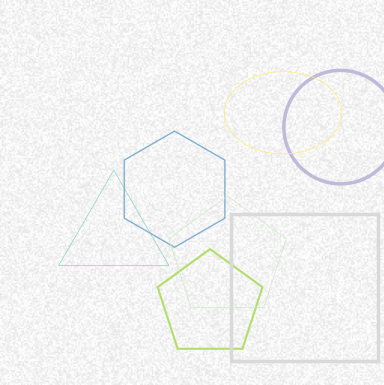[{"shape": "triangle", "thickness": 0.5, "radius": 0.83, "center": [0.296, 0.393]}, {"shape": "circle", "thickness": 2.5, "radius": 0.74, "center": [0.885, 0.67]}, {"shape": "hexagon", "thickness": 1, "radius": 0.75, "center": [0.453, 0.509]}, {"shape": "pentagon", "thickness": 1.5, "radius": 0.72, "center": [0.546, 0.21]}, {"shape": "square", "thickness": 2.5, "radius": 0.96, "center": [0.792, 0.253]}, {"shape": "pentagon", "thickness": 0.5, "radius": 0.8, "center": [0.591, 0.33]}, {"shape": "oval", "thickness": 0.5, "radius": 0.76, "center": [0.735, 0.707]}]